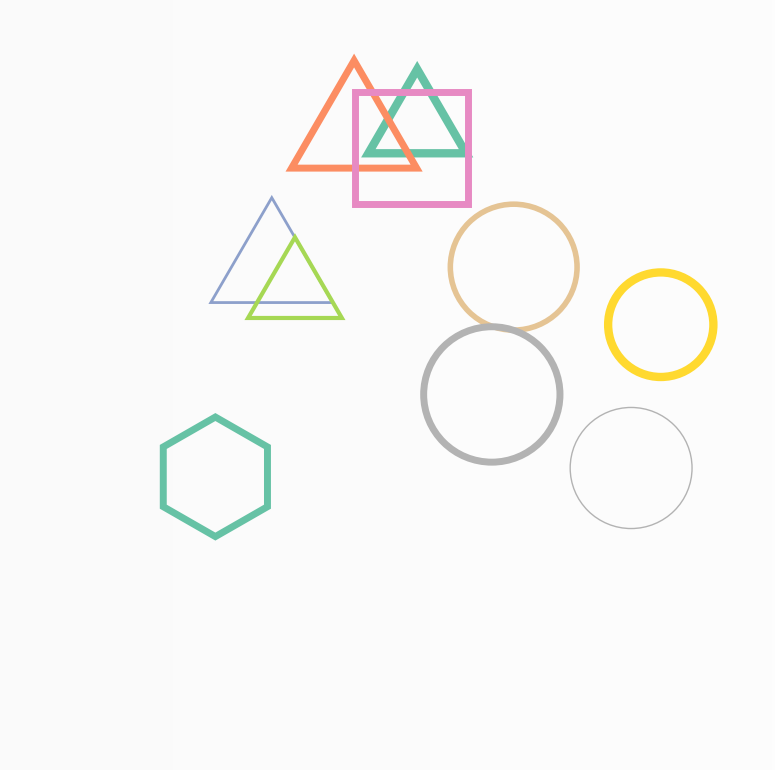[{"shape": "triangle", "thickness": 3, "radius": 0.36, "center": [0.538, 0.837]}, {"shape": "hexagon", "thickness": 2.5, "radius": 0.39, "center": [0.278, 0.381]}, {"shape": "triangle", "thickness": 2.5, "radius": 0.47, "center": [0.457, 0.828]}, {"shape": "triangle", "thickness": 1, "radius": 0.45, "center": [0.351, 0.652]}, {"shape": "square", "thickness": 2.5, "radius": 0.37, "center": [0.531, 0.808]}, {"shape": "triangle", "thickness": 1.5, "radius": 0.35, "center": [0.381, 0.622]}, {"shape": "circle", "thickness": 3, "radius": 0.34, "center": [0.853, 0.578]}, {"shape": "circle", "thickness": 2, "radius": 0.41, "center": [0.663, 0.653]}, {"shape": "circle", "thickness": 0.5, "radius": 0.39, "center": [0.814, 0.392]}, {"shape": "circle", "thickness": 2.5, "radius": 0.44, "center": [0.635, 0.488]}]